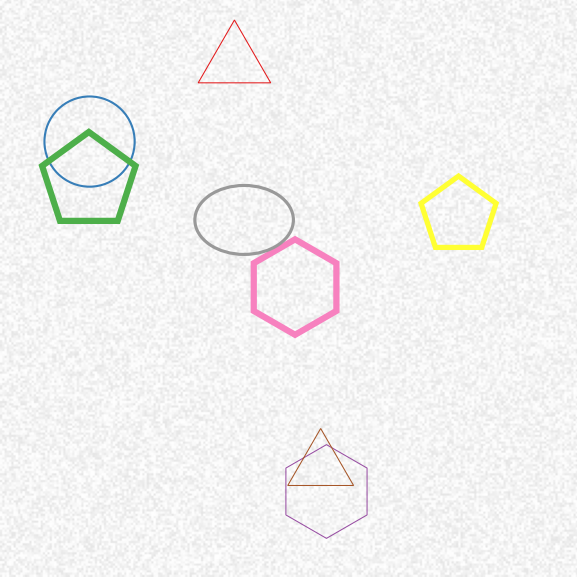[{"shape": "triangle", "thickness": 0.5, "radius": 0.36, "center": [0.406, 0.892]}, {"shape": "circle", "thickness": 1, "radius": 0.39, "center": [0.155, 0.754]}, {"shape": "pentagon", "thickness": 3, "radius": 0.43, "center": [0.154, 0.685]}, {"shape": "hexagon", "thickness": 0.5, "radius": 0.41, "center": [0.565, 0.148]}, {"shape": "pentagon", "thickness": 2.5, "radius": 0.34, "center": [0.794, 0.626]}, {"shape": "triangle", "thickness": 0.5, "radius": 0.33, "center": [0.555, 0.191]}, {"shape": "hexagon", "thickness": 3, "radius": 0.41, "center": [0.511, 0.502]}, {"shape": "oval", "thickness": 1.5, "radius": 0.43, "center": [0.423, 0.618]}]